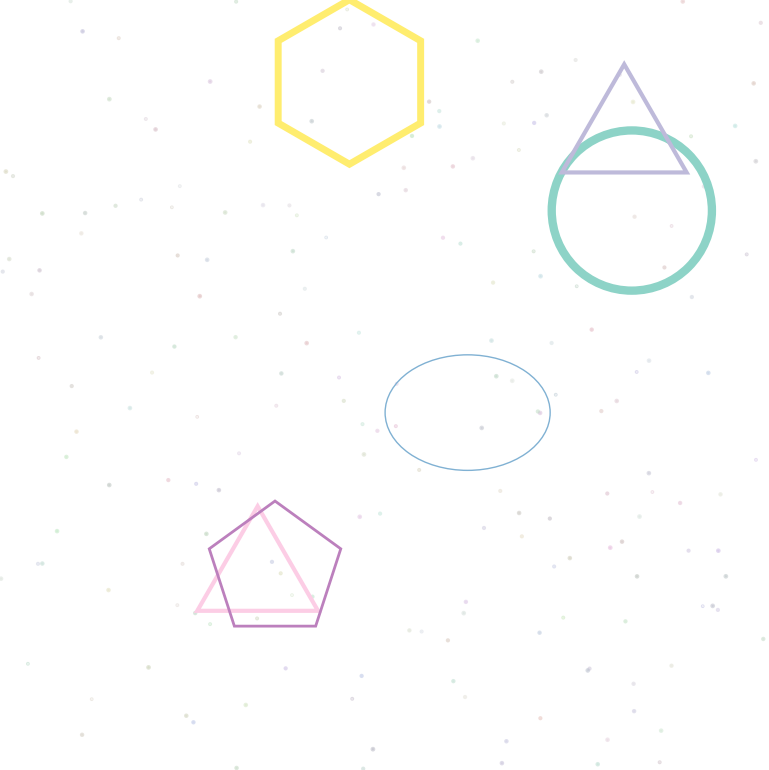[{"shape": "circle", "thickness": 3, "radius": 0.52, "center": [0.821, 0.727]}, {"shape": "triangle", "thickness": 1.5, "radius": 0.47, "center": [0.811, 0.823]}, {"shape": "oval", "thickness": 0.5, "radius": 0.54, "center": [0.607, 0.464]}, {"shape": "triangle", "thickness": 1.5, "radius": 0.45, "center": [0.335, 0.252]}, {"shape": "pentagon", "thickness": 1, "radius": 0.45, "center": [0.357, 0.259]}, {"shape": "hexagon", "thickness": 2.5, "radius": 0.53, "center": [0.454, 0.894]}]